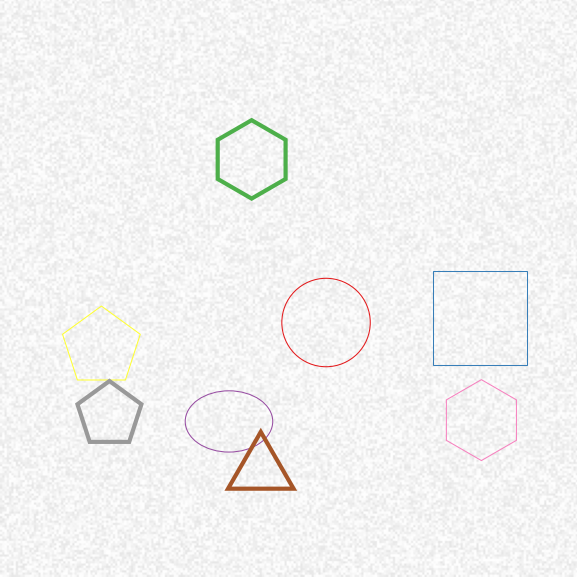[{"shape": "circle", "thickness": 0.5, "radius": 0.38, "center": [0.565, 0.441]}, {"shape": "square", "thickness": 0.5, "radius": 0.41, "center": [0.831, 0.449]}, {"shape": "hexagon", "thickness": 2, "radius": 0.34, "center": [0.436, 0.723]}, {"shape": "oval", "thickness": 0.5, "radius": 0.38, "center": [0.396, 0.269]}, {"shape": "pentagon", "thickness": 0.5, "radius": 0.35, "center": [0.176, 0.398]}, {"shape": "triangle", "thickness": 2, "radius": 0.33, "center": [0.452, 0.186]}, {"shape": "hexagon", "thickness": 0.5, "radius": 0.35, "center": [0.834, 0.272]}, {"shape": "pentagon", "thickness": 2, "radius": 0.29, "center": [0.19, 0.281]}]